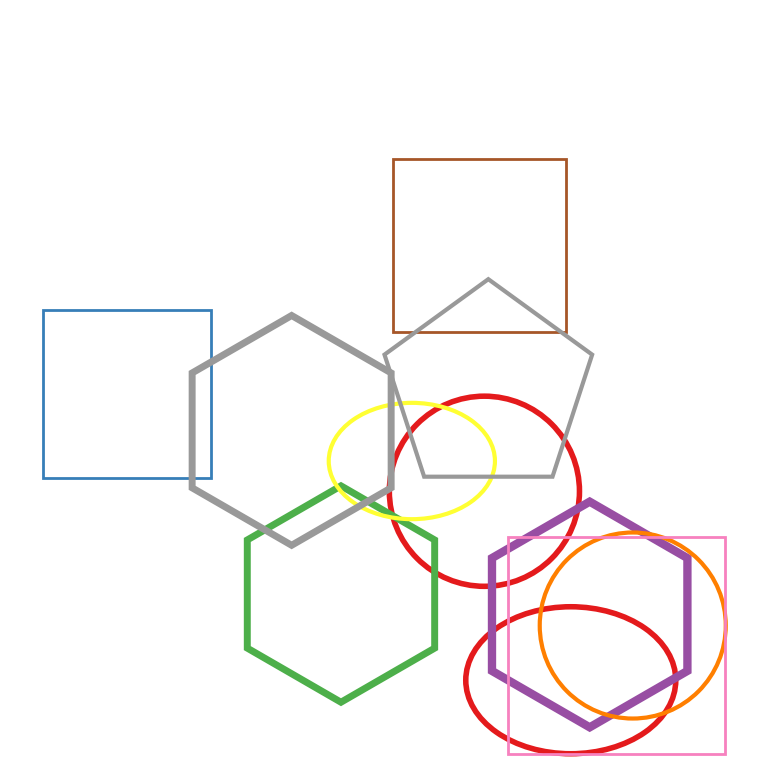[{"shape": "circle", "thickness": 2, "radius": 0.62, "center": [0.629, 0.362]}, {"shape": "oval", "thickness": 2, "radius": 0.68, "center": [0.741, 0.117]}, {"shape": "square", "thickness": 1, "radius": 0.55, "center": [0.165, 0.489]}, {"shape": "hexagon", "thickness": 2.5, "radius": 0.7, "center": [0.443, 0.229]}, {"shape": "hexagon", "thickness": 3, "radius": 0.73, "center": [0.766, 0.202]}, {"shape": "circle", "thickness": 1.5, "radius": 0.6, "center": [0.822, 0.188]}, {"shape": "oval", "thickness": 1.5, "radius": 0.54, "center": [0.535, 0.401]}, {"shape": "square", "thickness": 1, "radius": 0.56, "center": [0.622, 0.681]}, {"shape": "square", "thickness": 1, "radius": 0.71, "center": [0.8, 0.162]}, {"shape": "hexagon", "thickness": 2.5, "radius": 0.75, "center": [0.379, 0.441]}, {"shape": "pentagon", "thickness": 1.5, "radius": 0.71, "center": [0.634, 0.496]}]